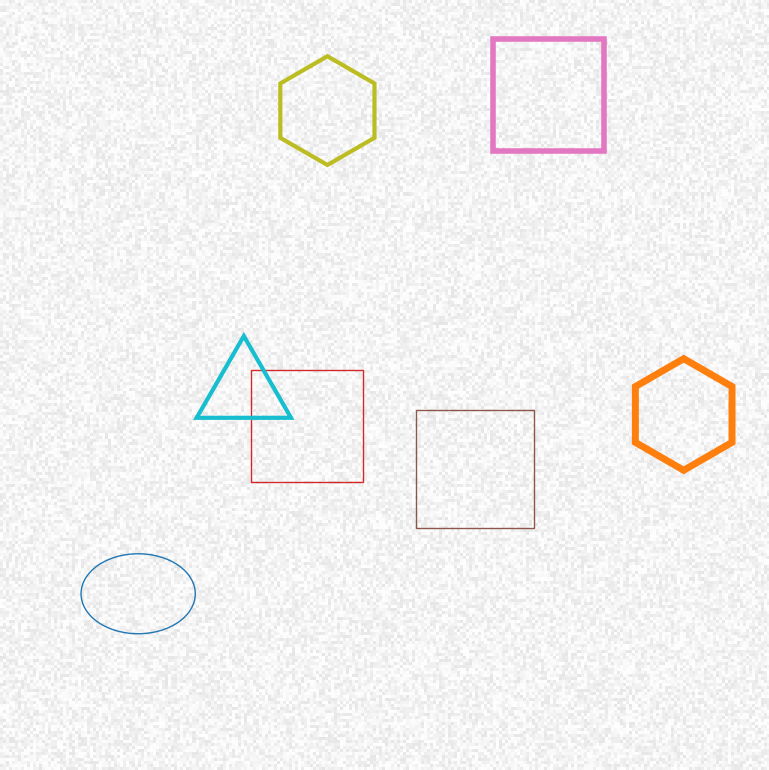[{"shape": "oval", "thickness": 0.5, "radius": 0.37, "center": [0.179, 0.229]}, {"shape": "hexagon", "thickness": 2.5, "radius": 0.36, "center": [0.888, 0.462]}, {"shape": "square", "thickness": 0.5, "radius": 0.36, "center": [0.399, 0.447]}, {"shape": "square", "thickness": 0.5, "radius": 0.38, "center": [0.617, 0.391]}, {"shape": "square", "thickness": 2, "radius": 0.36, "center": [0.712, 0.877]}, {"shape": "hexagon", "thickness": 1.5, "radius": 0.35, "center": [0.425, 0.856]}, {"shape": "triangle", "thickness": 1.5, "radius": 0.35, "center": [0.317, 0.493]}]